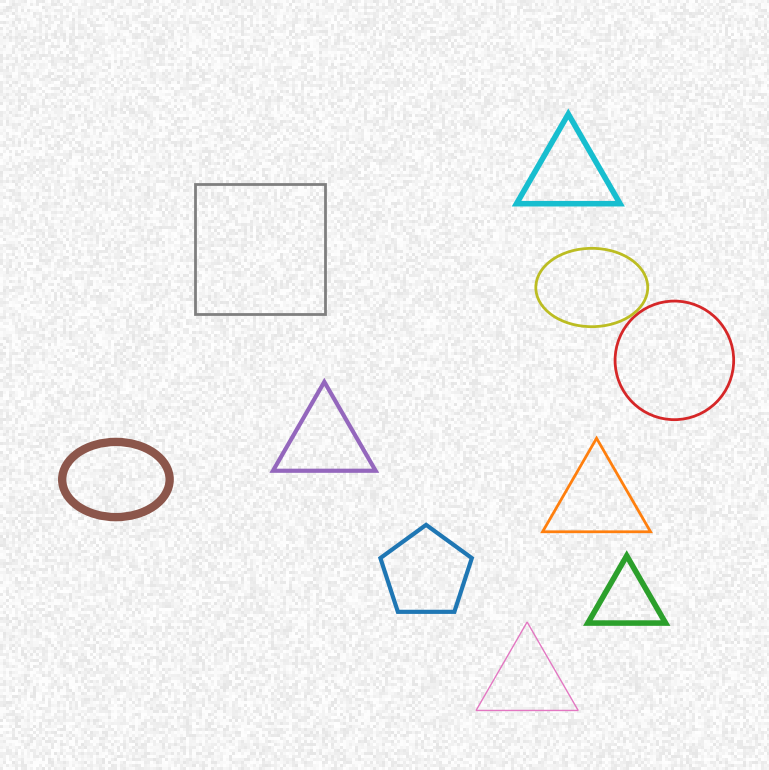[{"shape": "pentagon", "thickness": 1.5, "radius": 0.31, "center": [0.553, 0.256]}, {"shape": "triangle", "thickness": 1, "radius": 0.4, "center": [0.775, 0.35]}, {"shape": "triangle", "thickness": 2, "radius": 0.29, "center": [0.814, 0.22]}, {"shape": "circle", "thickness": 1, "radius": 0.39, "center": [0.876, 0.532]}, {"shape": "triangle", "thickness": 1.5, "radius": 0.38, "center": [0.421, 0.427]}, {"shape": "oval", "thickness": 3, "radius": 0.35, "center": [0.151, 0.377]}, {"shape": "triangle", "thickness": 0.5, "radius": 0.38, "center": [0.685, 0.116]}, {"shape": "square", "thickness": 1, "radius": 0.42, "center": [0.338, 0.676]}, {"shape": "oval", "thickness": 1, "radius": 0.36, "center": [0.769, 0.627]}, {"shape": "triangle", "thickness": 2, "radius": 0.39, "center": [0.738, 0.774]}]